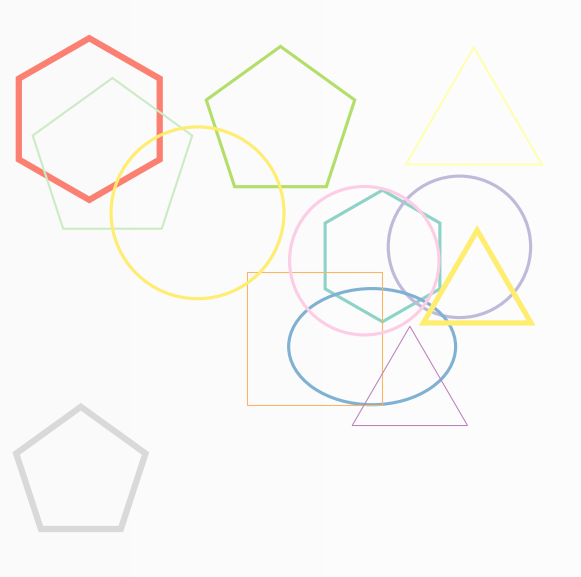[{"shape": "hexagon", "thickness": 1.5, "radius": 0.57, "center": [0.658, 0.556]}, {"shape": "triangle", "thickness": 1, "radius": 0.68, "center": [0.815, 0.782]}, {"shape": "circle", "thickness": 1.5, "radius": 0.61, "center": [0.79, 0.572]}, {"shape": "hexagon", "thickness": 3, "radius": 0.7, "center": [0.154, 0.793]}, {"shape": "oval", "thickness": 1.5, "radius": 0.72, "center": [0.64, 0.399]}, {"shape": "square", "thickness": 0.5, "radius": 0.58, "center": [0.541, 0.413]}, {"shape": "pentagon", "thickness": 1.5, "radius": 0.67, "center": [0.483, 0.784]}, {"shape": "circle", "thickness": 1.5, "radius": 0.64, "center": [0.627, 0.548]}, {"shape": "pentagon", "thickness": 3, "radius": 0.58, "center": [0.139, 0.178]}, {"shape": "triangle", "thickness": 0.5, "radius": 0.57, "center": [0.705, 0.32]}, {"shape": "pentagon", "thickness": 1, "radius": 0.72, "center": [0.193, 0.72]}, {"shape": "circle", "thickness": 1.5, "radius": 0.74, "center": [0.34, 0.631]}, {"shape": "triangle", "thickness": 2.5, "radius": 0.53, "center": [0.821, 0.493]}]